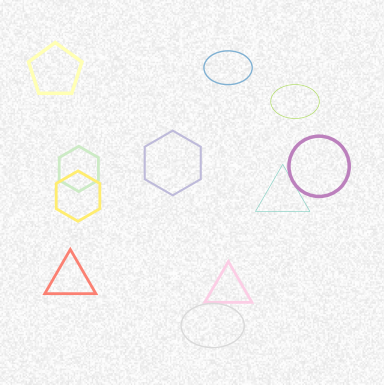[{"shape": "triangle", "thickness": 0.5, "radius": 0.41, "center": [0.734, 0.491]}, {"shape": "pentagon", "thickness": 2.5, "radius": 0.36, "center": [0.144, 0.817]}, {"shape": "hexagon", "thickness": 1.5, "radius": 0.42, "center": [0.449, 0.577]}, {"shape": "triangle", "thickness": 2, "radius": 0.38, "center": [0.183, 0.276]}, {"shape": "oval", "thickness": 1, "radius": 0.31, "center": [0.592, 0.824]}, {"shape": "oval", "thickness": 0.5, "radius": 0.32, "center": [0.766, 0.736]}, {"shape": "triangle", "thickness": 2, "radius": 0.35, "center": [0.593, 0.25]}, {"shape": "oval", "thickness": 1, "radius": 0.41, "center": [0.552, 0.155]}, {"shape": "circle", "thickness": 2.5, "radius": 0.39, "center": [0.829, 0.568]}, {"shape": "hexagon", "thickness": 2, "radius": 0.29, "center": [0.205, 0.561]}, {"shape": "hexagon", "thickness": 2, "radius": 0.33, "center": [0.203, 0.491]}]